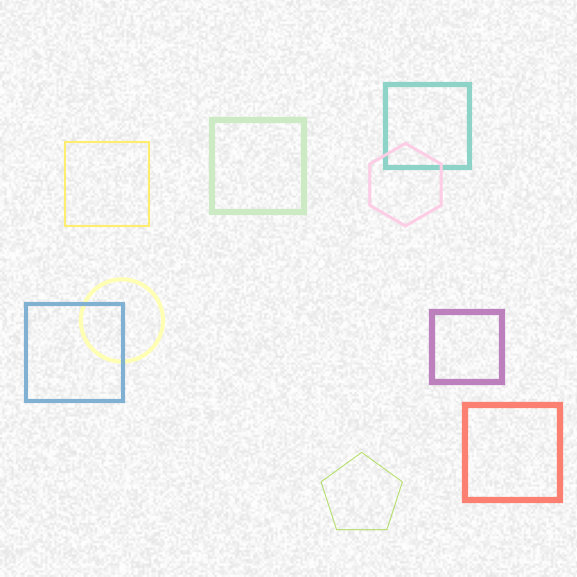[{"shape": "square", "thickness": 2.5, "radius": 0.36, "center": [0.739, 0.782]}, {"shape": "circle", "thickness": 2, "radius": 0.36, "center": [0.211, 0.444]}, {"shape": "square", "thickness": 3, "radius": 0.41, "center": [0.887, 0.216]}, {"shape": "square", "thickness": 2, "radius": 0.42, "center": [0.129, 0.389]}, {"shape": "pentagon", "thickness": 0.5, "radius": 0.37, "center": [0.626, 0.142]}, {"shape": "hexagon", "thickness": 1.5, "radius": 0.36, "center": [0.702, 0.679]}, {"shape": "square", "thickness": 3, "radius": 0.3, "center": [0.809, 0.398]}, {"shape": "square", "thickness": 3, "radius": 0.4, "center": [0.447, 0.712]}, {"shape": "square", "thickness": 1, "radius": 0.36, "center": [0.185, 0.68]}]